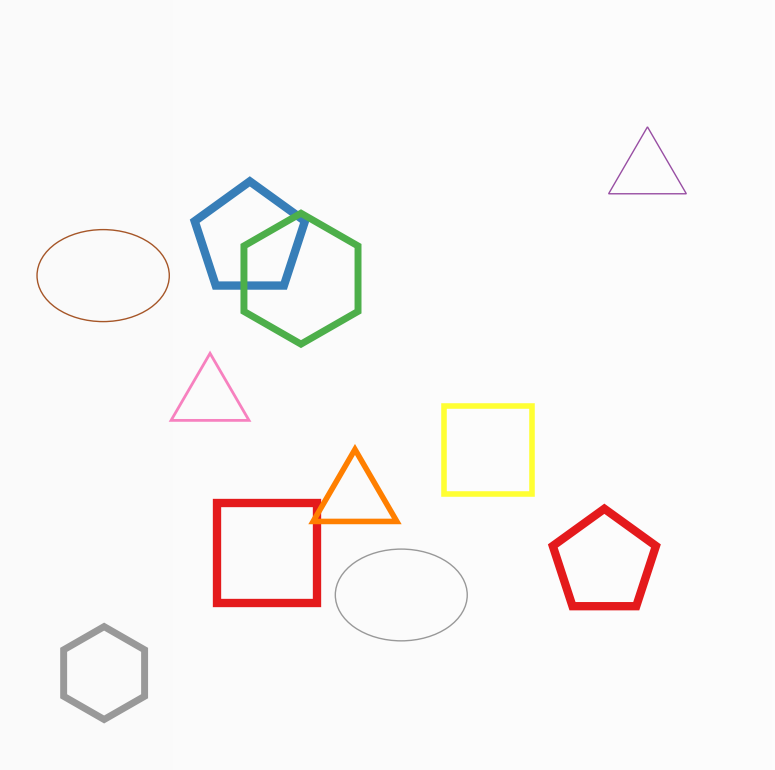[{"shape": "square", "thickness": 3, "radius": 0.32, "center": [0.345, 0.282]}, {"shape": "pentagon", "thickness": 3, "radius": 0.35, "center": [0.78, 0.269]}, {"shape": "pentagon", "thickness": 3, "radius": 0.37, "center": [0.322, 0.69]}, {"shape": "hexagon", "thickness": 2.5, "radius": 0.42, "center": [0.388, 0.638]}, {"shape": "triangle", "thickness": 0.5, "radius": 0.29, "center": [0.835, 0.777]}, {"shape": "triangle", "thickness": 2, "radius": 0.31, "center": [0.458, 0.354]}, {"shape": "square", "thickness": 2, "radius": 0.29, "center": [0.63, 0.416]}, {"shape": "oval", "thickness": 0.5, "radius": 0.43, "center": [0.133, 0.642]}, {"shape": "triangle", "thickness": 1, "radius": 0.29, "center": [0.271, 0.483]}, {"shape": "oval", "thickness": 0.5, "radius": 0.43, "center": [0.518, 0.227]}, {"shape": "hexagon", "thickness": 2.5, "radius": 0.3, "center": [0.134, 0.126]}]